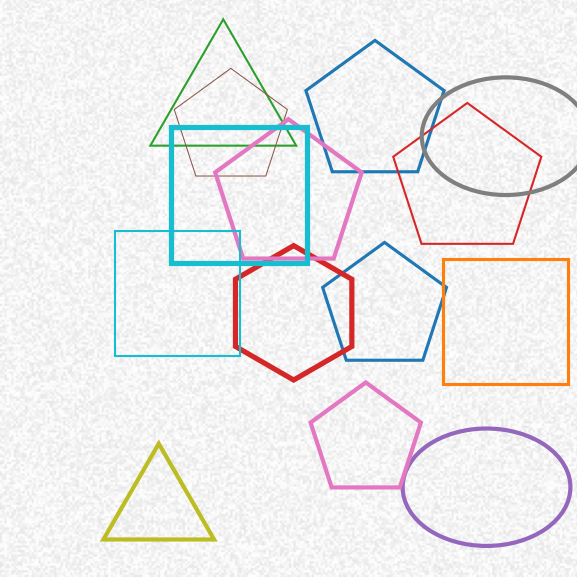[{"shape": "pentagon", "thickness": 1.5, "radius": 0.56, "center": [0.666, 0.467]}, {"shape": "pentagon", "thickness": 1.5, "radius": 0.63, "center": [0.649, 0.803]}, {"shape": "square", "thickness": 1.5, "radius": 0.54, "center": [0.876, 0.443]}, {"shape": "triangle", "thickness": 1, "radius": 0.73, "center": [0.387, 0.82]}, {"shape": "pentagon", "thickness": 1, "radius": 0.67, "center": [0.809, 0.686]}, {"shape": "hexagon", "thickness": 2.5, "radius": 0.58, "center": [0.508, 0.457]}, {"shape": "oval", "thickness": 2, "radius": 0.73, "center": [0.842, 0.155]}, {"shape": "pentagon", "thickness": 0.5, "radius": 0.52, "center": [0.4, 0.778]}, {"shape": "pentagon", "thickness": 2, "radius": 0.5, "center": [0.633, 0.236]}, {"shape": "pentagon", "thickness": 2, "radius": 0.67, "center": [0.499, 0.659]}, {"shape": "oval", "thickness": 2, "radius": 0.73, "center": [0.876, 0.763]}, {"shape": "triangle", "thickness": 2, "radius": 0.55, "center": [0.275, 0.12]}, {"shape": "square", "thickness": 1, "radius": 0.54, "center": [0.307, 0.49]}, {"shape": "square", "thickness": 2.5, "radius": 0.58, "center": [0.414, 0.662]}]